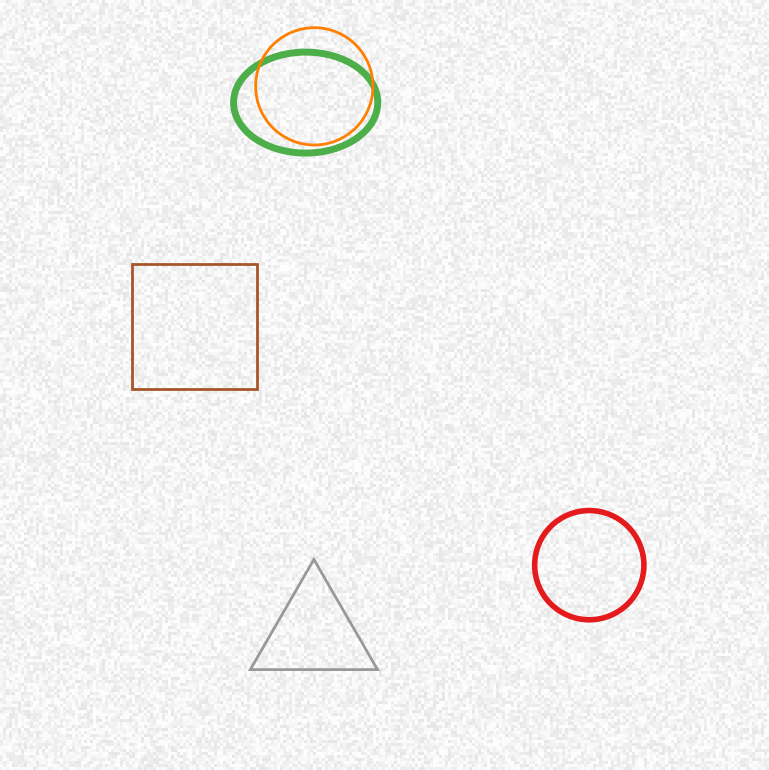[{"shape": "circle", "thickness": 2, "radius": 0.35, "center": [0.765, 0.266]}, {"shape": "oval", "thickness": 2.5, "radius": 0.47, "center": [0.397, 0.867]}, {"shape": "circle", "thickness": 1, "radius": 0.38, "center": [0.408, 0.888]}, {"shape": "square", "thickness": 1, "radius": 0.41, "center": [0.253, 0.576]}, {"shape": "triangle", "thickness": 1, "radius": 0.48, "center": [0.408, 0.178]}]